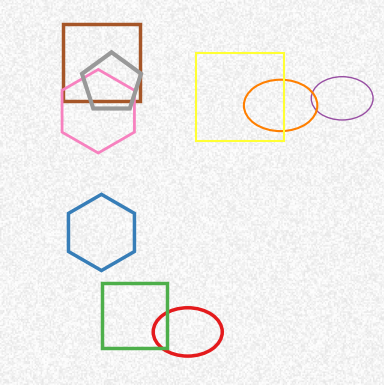[{"shape": "oval", "thickness": 2.5, "radius": 0.45, "center": [0.488, 0.138]}, {"shape": "hexagon", "thickness": 2.5, "radius": 0.49, "center": [0.264, 0.396]}, {"shape": "square", "thickness": 2.5, "radius": 0.42, "center": [0.349, 0.18]}, {"shape": "oval", "thickness": 1, "radius": 0.4, "center": [0.889, 0.745]}, {"shape": "oval", "thickness": 1.5, "radius": 0.48, "center": [0.729, 0.726]}, {"shape": "square", "thickness": 1.5, "radius": 0.57, "center": [0.623, 0.748]}, {"shape": "square", "thickness": 2.5, "radius": 0.51, "center": [0.264, 0.838]}, {"shape": "hexagon", "thickness": 2, "radius": 0.54, "center": [0.255, 0.711]}, {"shape": "pentagon", "thickness": 3, "radius": 0.4, "center": [0.29, 0.783]}]